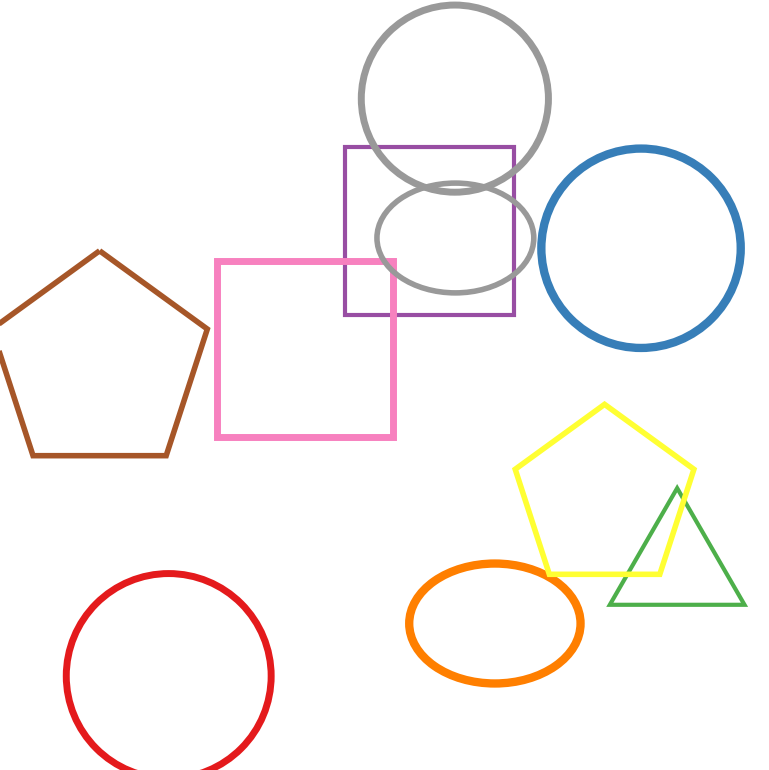[{"shape": "circle", "thickness": 2.5, "radius": 0.67, "center": [0.219, 0.122]}, {"shape": "circle", "thickness": 3, "radius": 0.65, "center": [0.833, 0.678]}, {"shape": "triangle", "thickness": 1.5, "radius": 0.5, "center": [0.879, 0.265]}, {"shape": "square", "thickness": 1.5, "radius": 0.55, "center": [0.558, 0.7]}, {"shape": "oval", "thickness": 3, "radius": 0.56, "center": [0.643, 0.19]}, {"shape": "pentagon", "thickness": 2, "radius": 0.61, "center": [0.785, 0.353]}, {"shape": "pentagon", "thickness": 2, "radius": 0.74, "center": [0.129, 0.527]}, {"shape": "square", "thickness": 2.5, "radius": 0.57, "center": [0.396, 0.547]}, {"shape": "oval", "thickness": 2, "radius": 0.51, "center": [0.591, 0.691]}, {"shape": "circle", "thickness": 2.5, "radius": 0.61, "center": [0.591, 0.872]}]